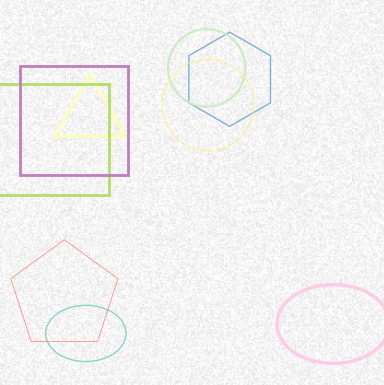[{"shape": "oval", "thickness": 1, "radius": 0.52, "center": [0.223, 0.134]}, {"shape": "triangle", "thickness": 2, "radius": 0.53, "center": [0.234, 0.699]}, {"shape": "pentagon", "thickness": 0.5, "radius": 0.73, "center": [0.167, 0.231]}, {"shape": "hexagon", "thickness": 1, "radius": 0.61, "center": [0.597, 0.794]}, {"shape": "square", "thickness": 2, "radius": 0.72, "center": [0.139, 0.638]}, {"shape": "oval", "thickness": 2.5, "radius": 0.73, "center": [0.866, 0.159]}, {"shape": "square", "thickness": 2, "radius": 0.7, "center": [0.193, 0.687]}, {"shape": "circle", "thickness": 1.5, "radius": 0.5, "center": [0.537, 0.824]}, {"shape": "circle", "thickness": 0.5, "radius": 0.59, "center": [0.541, 0.727]}]